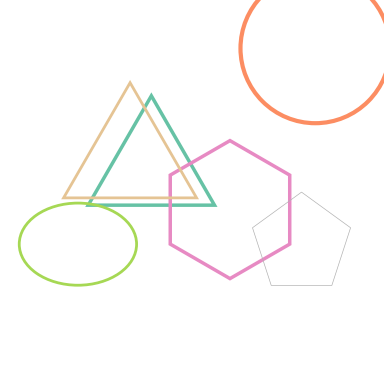[{"shape": "triangle", "thickness": 2.5, "radius": 0.95, "center": [0.393, 0.562]}, {"shape": "circle", "thickness": 3, "radius": 0.97, "center": [0.819, 0.874]}, {"shape": "hexagon", "thickness": 2.5, "radius": 0.9, "center": [0.597, 0.456]}, {"shape": "oval", "thickness": 2, "radius": 0.76, "center": [0.202, 0.366]}, {"shape": "triangle", "thickness": 2, "radius": 1.0, "center": [0.338, 0.586]}, {"shape": "pentagon", "thickness": 0.5, "radius": 0.67, "center": [0.783, 0.367]}]